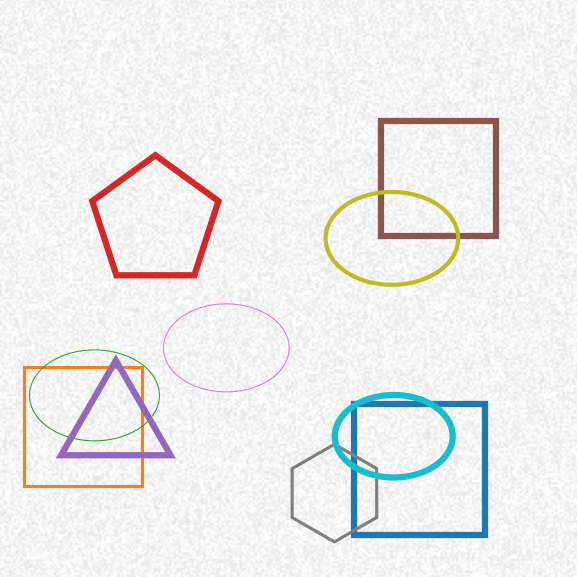[{"shape": "square", "thickness": 3, "radius": 0.57, "center": [0.727, 0.186]}, {"shape": "square", "thickness": 1.5, "radius": 0.51, "center": [0.143, 0.261]}, {"shape": "oval", "thickness": 0.5, "radius": 0.56, "center": [0.164, 0.314]}, {"shape": "pentagon", "thickness": 3, "radius": 0.57, "center": [0.269, 0.615]}, {"shape": "triangle", "thickness": 3, "radius": 0.55, "center": [0.201, 0.266]}, {"shape": "square", "thickness": 3, "radius": 0.5, "center": [0.759, 0.69]}, {"shape": "oval", "thickness": 0.5, "radius": 0.54, "center": [0.392, 0.397]}, {"shape": "hexagon", "thickness": 1.5, "radius": 0.42, "center": [0.579, 0.145]}, {"shape": "oval", "thickness": 2, "radius": 0.57, "center": [0.679, 0.586]}, {"shape": "oval", "thickness": 3, "radius": 0.51, "center": [0.682, 0.244]}]